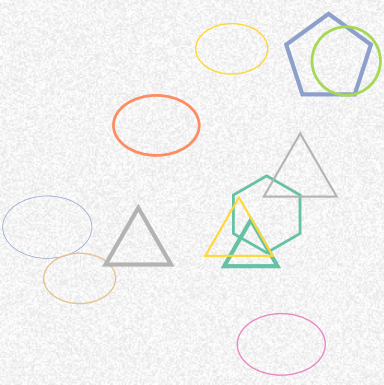[{"shape": "hexagon", "thickness": 2, "radius": 0.5, "center": [0.693, 0.443]}, {"shape": "triangle", "thickness": 3, "radius": 0.4, "center": [0.652, 0.349]}, {"shape": "oval", "thickness": 2, "radius": 0.56, "center": [0.406, 0.674]}, {"shape": "pentagon", "thickness": 3, "radius": 0.58, "center": [0.853, 0.848]}, {"shape": "oval", "thickness": 0.5, "radius": 0.58, "center": [0.123, 0.41]}, {"shape": "oval", "thickness": 1, "radius": 0.57, "center": [0.731, 0.106]}, {"shape": "circle", "thickness": 2, "radius": 0.44, "center": [0.899, 0.841]}, {"shape": "triangle", "thickness": 1.5, "radius": 0.51, "center": [0.621, 0.386]}, {"shape": "oval", "thickness": 1, "radius": 0.47, "center": [0.602, 0.873]}, {"shape": "oval", "thickness": 1, "radius": 0.47, "center": [0.207, 0.277]}, {"shape": "triangle", "thickness": 1.5, "radius": 0.55, "center": [0.78, 0.544]}, {"shape": "triangle", "thickness": 3, "radius": 0.49, "center": [0.359, 0.362]}]